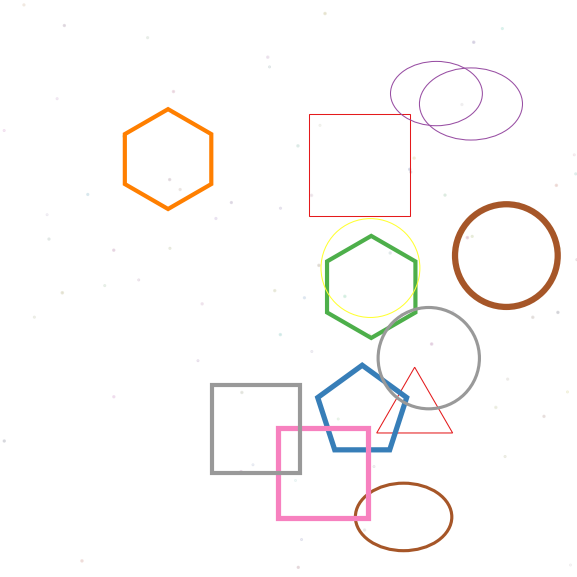[{"shape": "triangle", "thickness": 0.5, "radius": 0.38, "center": [0.718, 0.287]}, {"shape": "square", "thickness": 0.5, "radius": 0.44, "center": [0.622, 0.713]}, {"shape": "pentagon", "thickness": 2.5, "radius": 0.4, "center": [0.627, 0.286]}, {"shape": "hexagon", "thickness": 2, "radius": 0.44, "center": [0.643, 0.502]}, {"shape": "oval", "thickness": 0.5, "radius": 0.45, "center": [0.816, 0.819]}, {"shape": "oval", "thickness": 0.5, "radius": 0.4, "center": [0.756, 0.837]}, {"shape": "hexagon", "thickness": 2, "radius": 0.43, "center": [0.291, 0.724]}, {"shape": "circle", "thickness": 0.5, "radius": 0.43, "center": [0.641, 0.535]}, {"shape": "circle", "thickness": 3, "radius": 0.44, "center": [0.877, 0.557]}, {"shape": "oval", "thickness": 1.5, "radius": 0.42, "center": [0.699, 0.104]}, {"shape": "square", "thickness": 2.5, "radius": 0.39, "center": [0.559, 0.179]}, {"shape": "circle", "thickness": 1.5, "radius": 0.44, "center": [0.742, 0.379]}, {"shape": "square", "thickness": 2, "radius": 0.38, "center": [0.443, 0.257]}]